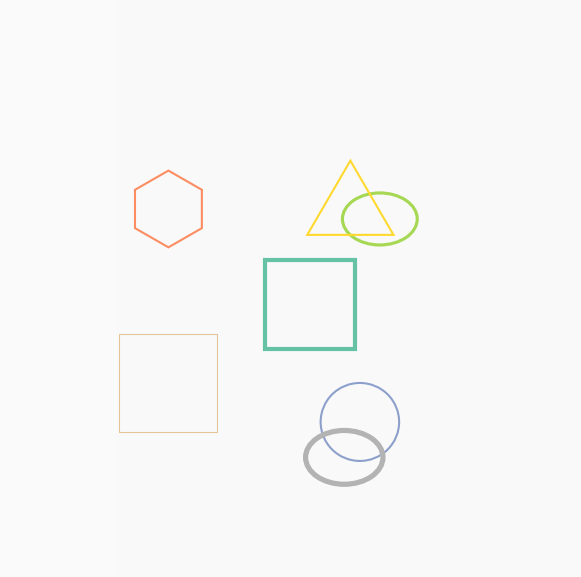[{"shape": "square", "thickness": 2, "radius": 0.39, "center": [0.534, 0.472]}, {"shape": "hexagon", "thickness": 1, "radius": 0.33, "center": [0.29, 0.637]}, {"shape": "circle", "thickness": 1, "radius": 0.34, "center": [0.619, 0.268]}, {"shape": "oval", "thickness": 1.5, "radius": 0.32, "center": [0.653, 0.62]}, {"shape": "triangle", "thickness": 1, "radius": 0.43, "center": [0.603, 0.635]}, {"shape": "square", "thickness": 0.5, "radius": 0.42, "center": [0.289, 0.336]}, {"shape": "oval", "thickness": 2.5, "radius": 0.33, "center": [0.592, 0.207]}]